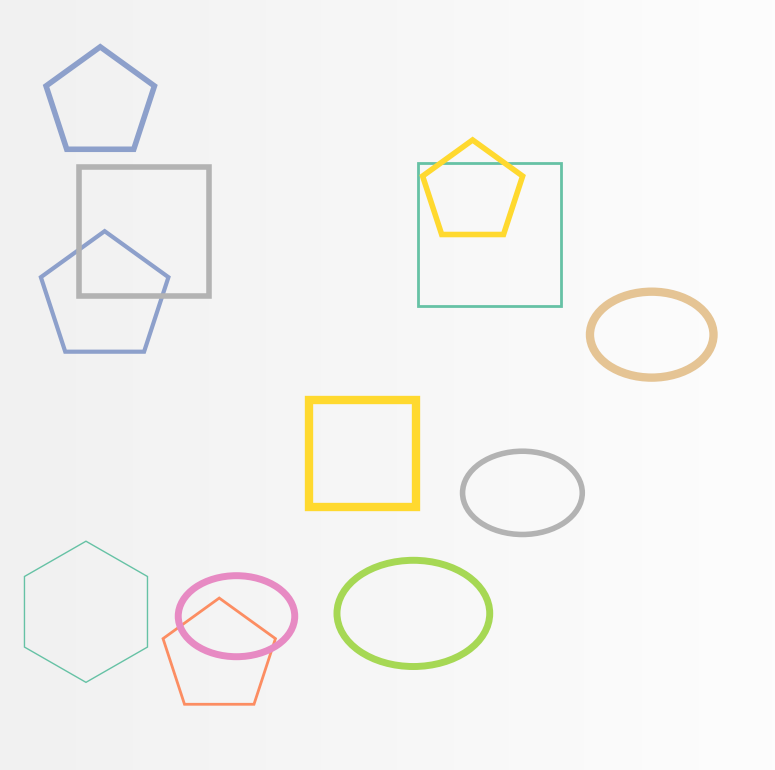[{"shape": "hexagon", "thickness": 0.5, "radius": 0.46, "center": [0.111, 0.205]}, {"shape": "square", "thickness": 1, "radius": 0.46, "center": [0.632, 0.695]}, {"shape": "pentagon", "thickness": 1, "radius": 0.38, "center": [0.283, 0.147]}, {"shape": "pentagon", "thickness": 1.5, "radius": 0.43, "center": [0.135, 0.613]}, {"shape": "pentagon", "thickness": 2, "radius": 0.37, "center": [0.129, 0.866]}, {"shape": "oval", "thickness": 2.5, "radius": 0.38, "center": [0.305, 0.2]}, {"shape": "oval", "thickness": 2.5, "radius": 0.49, "center": [0.533, 0.203]}, {"shape": "pentagon", "thickness": 2, "radius": 0.34, "center": [0.61, 0.75]}, {"shape": "square", "thickness": 3, "radius": 0.35, "center": [0.468, 0.411]}, {"shape": "oval", "thickness": 3, "radius": 0.4, "center": [0.841, 0.565]}, {"shape": "oval", "thickness": 2, "radius": 0.39, "center": [0.674, 0.36]}, {"shape": "square", "thickness": 2, "radius": 0.42, "center": [0.186, 0.699]}]